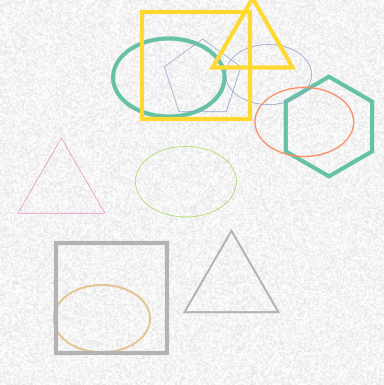[{"shape": "oval", "thickness": 3, "radius": 0.72, "center": [0.438, 0.799]}, {"shape": "hexagon", "thickness": 3, "radius": 0.65, "center": [0.854, 0.671]}, {"shape": "oval", "thickness": 1, "radius": 0.64, "center": [0.791, 0.683]}, {"shape": "pentagon", "thickness": 0.5, "radius": 0.52, "center": [0.526, 0.794]}, {"shape": "oval", "thickness": 0.5, "radius": 0.56, "center": [0.698, 0.806]}, {"shape": "triangle", "thickness": 0.5, "radius": 0.65, "center": [0.159, 0.511]}, {"shape": "oval", "thickness": 0.5, "radius": 0.66, "center": [0.483, 0.528]}, {"shape": "triangle", "thickness": 3, "radius": 0.6, "center": [0.656, 0.885]}, {"shape": "square", "thickness": 3, "radius": 0.7, "center": [0.509, 0.83]}, {"shape": "oval", "thickness": 1.5, "radius": 0.62, "center": [0.265, 0.172]}, {"shape": "triangle", "thickness": 1.5, "radius": 0.7, "center": [0.601, 0.26]}, {"shape": "square", "thickness": 3, "radius": 0.72, "center": [0.29, 0.226]}]